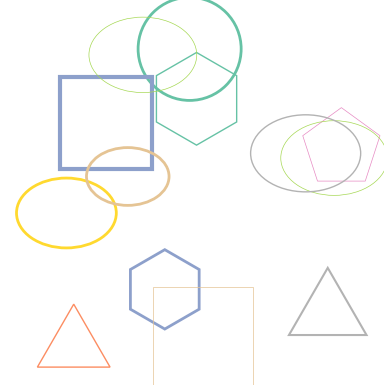[{"shape": "circle", "thickness": 2, "radius": 0.67, "center": [0.493, 0.873]}, {"shape": "hexagon", "thickness": 1, "radius": 0.6, "center": [0.511, 0.743]}, {"shape": "triangle", "thickness": 1, "radius": 0.54, "center": [0.192, 0.101]}, {"shape": "hexagon", "thickness": 2, "radius": 0.52, "center": [0.428, 0.248]}, {"shape": "square", "thickness": 3, "radius": 0.6, "center": [0.274, 0.68]}, {"shape": "pentagon", "thickness": 0.5, "radius": 0.53, "center": [0.887, 0.615]}, {"shape": "oval", "thickness": 0.5, "radius": 0.7, "center": [0.371, 0.858]}, {"shape": "oval", "thickness": 0.5, "radius": 0.69, "center": [0.868, 0.589]}, {"shape": "oval", "thickness": 2, "radius": 0.65, "center": [0.172, 0.447]}, {"shape": "oval", "thickness": 2, "radius": 0.54, "center": [0.332, 0.542]}, {"shape": "square", "thickness": 0.5, "radius": 0.65, "center": [0.527, 0.126]}, {"shape": "triangle", "thickness": 1.5, "radius": 0.58, "center": [0.851, 0.188]}, {"shape": "oval", "thickness": 1, "radius": 0.71, "center": [0.794, 0.602]}]